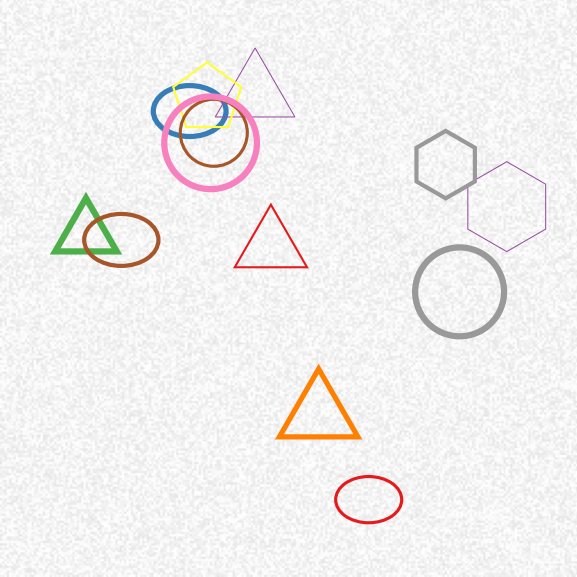[{"shape": "triangle", "thickness": 1, "radius": 0.36, "center": [0.469, 0.572]}, {"shape": "oval", "thickness": 1.5, "radius": 0.29, "center": [0.638, 0.134]}, {"shape": "oval", "thickness": 2.5, "radius": 0.31, "center": [0.328, 0.807]}, {"shape": "triangle", "thickness": 3, "radius": 0.31, "center": [0.149, 0.595]}, {"shape": "triangle", "thickness": 0.5, "radius": 0.4, "center": [0.442, 0.836]}, {"shape": "hexagon", "thickness": 0.5, "radius": 0.39, "center": [0.877, 0.641]}, {"shape": "triangle", "thickness": 2.5, "radius": 0.39, "center": [0.552, 0.282]}, {"shape": "pentagon", "thickness": 1, "radius": 0.31, "center": [0.359, 0.829]}, {"shape": "circle", "thickness": 1.5, "radius": 0.29, "center": [0.37, 0.769]}, {"shape": "oval", "thickness": 2, "radius": 0.32, "center": [0.21, 0.584]}, {"shape": "circle", "thickness": 3, "radius": 0.4, "center": [0.365, 0.752]}, {"shape": "circle", "thickness": 3, "radius": 0.38, "center": [0.796, 0.494]}, {"shape": "hexagon", "thickness": 2, "radius": 0.29, "center": [0.772, 0.714]}]